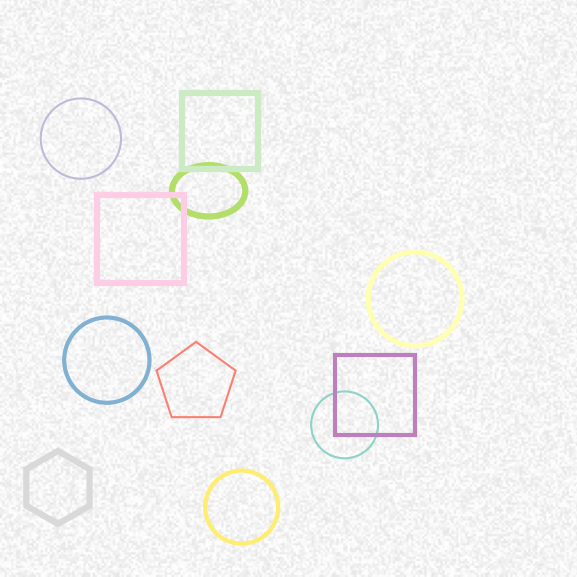[{"shape": "circle", "thickness": 1, "radius": 0.29, "center": [0.597, 0.263]}, {"shape": "circle", "thickness": 2.5, "radius": 0.41, "center": [0.719, 0.482]}, {"shape": "circle", "thickness": 1, "radius": 0.35, "center": [0.14, 0.759]}, {"shape": "pentagon", "thickness": 1, "radius": 0.36, "center": [0.34, 0.335]}, {"shape": "circle", "thickness": 2, "radius": 0.37, "center": [0.185, 0.376]}, {"shape": "oval", "thickness": 3, "radius": 0.32, "center": [0.361, 0.669]}, {"shape": "square", "thickness": 3, "radius": 0.38, "center": [0.243, 0.586]}, {"shape": "hexagon", "thickness": 3, "radius": 0.32, "center": [0.1, 0.155]}, {"shape": "square", "thickness": 2, "radius": 0.35, "center": [0.649, 0.315]}, {"shape": "square", "thickness": 3, "radius": 0.33, "center": [0.382, 0.772]}, {"shape": "circle", "thickness": 2, "radius": 0.32, "center": [0.418, 0.121]}]